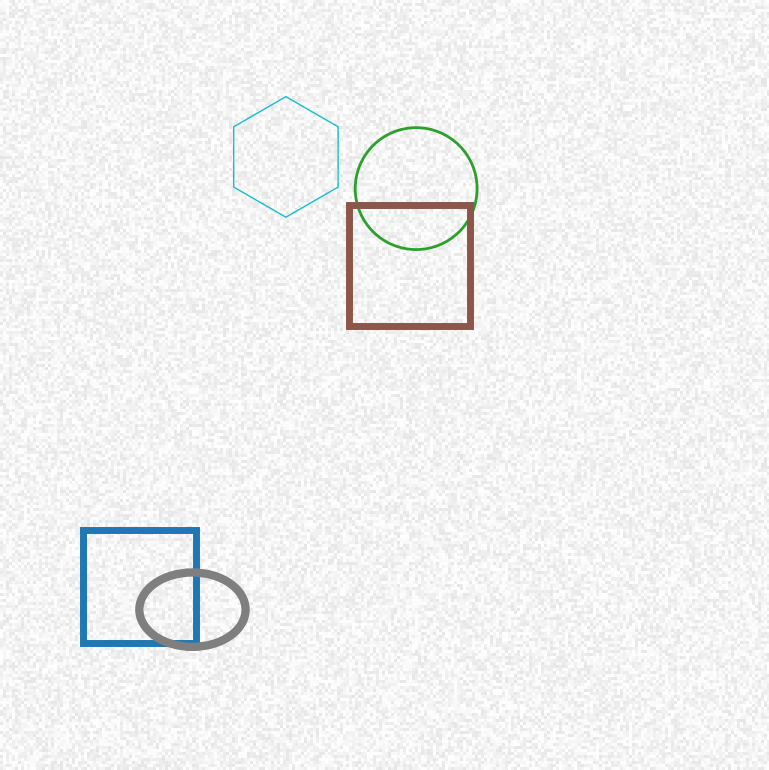[{"shape": "square", "thickness": 2.5, "radius": 0.37, "center": [0.182, 0.238]}, {"shape": "circle", "thickness": 1, "radius": 0.4, "center": [0.54, 0.755]}, {"shape": "square", "thickness": 2.5, "radius": 0.39, "center": [0.532, 0.655]}, {"shape": "oval", "thickness": 3, "radius": 0.34, "center": [0.25, 0.208]}, {"shape": "hexagon", "thickness": 0.5, "radius": 0.39, "center": [0.371, 0.796]}]